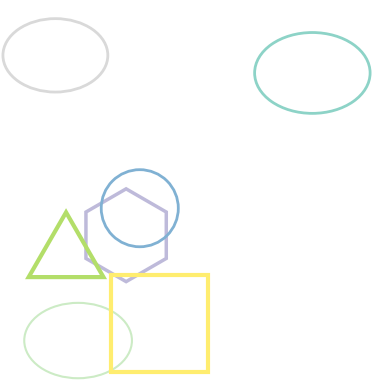[{"shape": "oval", "thickness": 2, "radius": 0.75, "center": [0.811, 0.811]}, {"shape": "hexagon", "thickness": 2.5, "radius": 0.6, "center": [0.328, 0.389]}, {"shape": "circle", "thickness": 2, "radius": 0.5, "center": [0.363, 0.459]}, {"shape": "triangle", "thickness": 3, "radius": 0.56, "center": [0.172, 0.336]}, {"shape": "oval", "thickness": 2, "radius": 0.68, "center": [0.144, 0.856]}, {"shape": "oval", "thickness": 1.5, "radius": 0.7, "center": [0.203, 0.115]}, {"shape": "square", "thickness": 3, "radius": 0.63, "center": [0.414, 0.159]}]